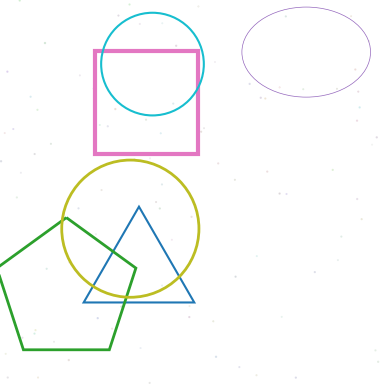[{"shape": "triangle", "thickness": 1.5, "radius": 0.83, "center": [0.361, 0.297]}, {"shape": "pentagon", "thickness": 2, "radius": 0.95, "center": [0.172, 0.245]}, {"shape": "oval", "thickness": 0.5, "radius": 0.84, "center": [0.795, 0.865]}, {"shape": "square", "thickness": 3, "radius": 0.67, "center": [0.379, 0.735]}, {"shape": "circle", "thickness": 2, "radius": 0.89, "center": [0.339, 0.406]}, {"shape": "circle", "thickness": 1.5, "radius": 0.67, "center": [0.396, 0.834]}]